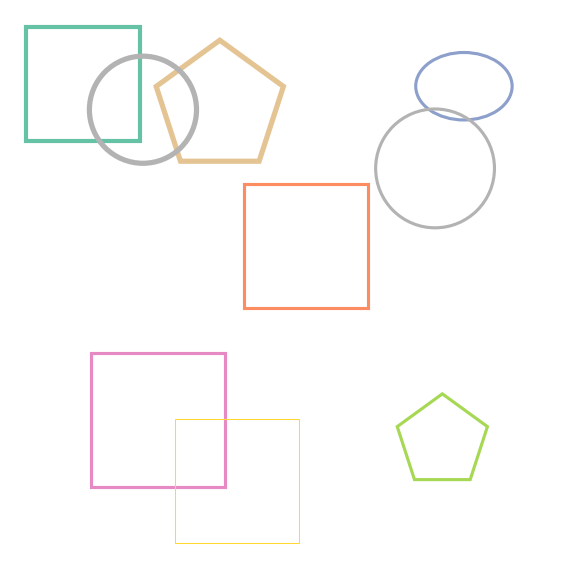[{"shape": "square", "thickness": 2, "radius": 0.49, "center": [0.143, 0.853]}, {"shape": "square", "thickness": 1.5, "radius": 0.54, "center": [0.53, 0.573]}, {"shape": "oval", "thickness": 1.5, "radius": 0.42, "center": [0.803, 0.85]}, {"shape": "square", "thickness": 1.5, "radius": 0.58, "center": [0.274, 0.272]}, {"shape": "pentagon", "thickness": 1.5, "radius": 0.41, "center": [0.766, 0.235]}, {"shape": "square", "thickness": 0.5, "radius": 0.54, "center": [0.411, 0.166]}, {"shape": "pentagon", "thickness": 2.5, "radius": 0.58, "center": [0.381, 0.814]}, {"shape": "circle", "thickness": 1.5, "radius": 0.51, "center": [0.753, 0.708]}, {"shape": "circle", "thickness": 2.5, "radius": 0.46, "center": [0.248, 0.809]}]